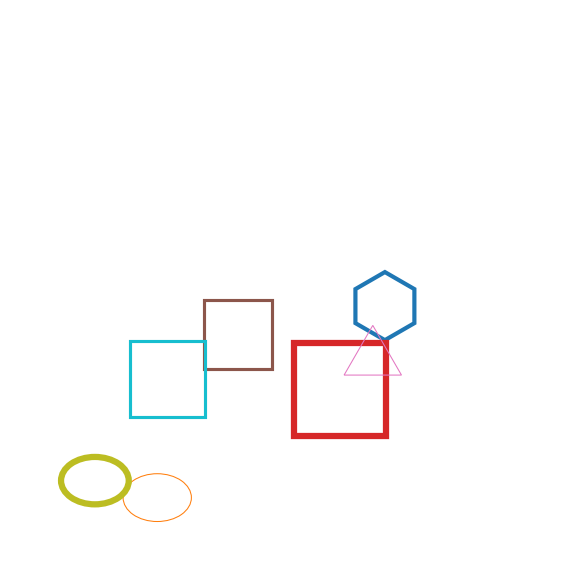[{"shape": "hexagon", "thickness": 2, "radius": 0.29, "center": [0.667, 0.469]}, {"shape": "oval", "thickness": 0.5, "radius": 0.3, "center": [0.272, 0.137]}, {"shape": "square", "thickness": 3, "radius": 0.4, "center": [0.589, 0.324]}, {"shape": "square", "thickness": 1.5, "radius": 0.3, "center": [0.412, 0.42]}, {"shape": "triangle", "thickness": 0.5, "radius": 0.29, "center": [0.646, 0.378]}, {"shape": "oval", "thickness": 3, "radius": 0.29, "center": [0.164, 0.167]}, {"shape": "square", "thickness": 1.5, "radius": 0.33, "center": [0.29, 0.343]}]